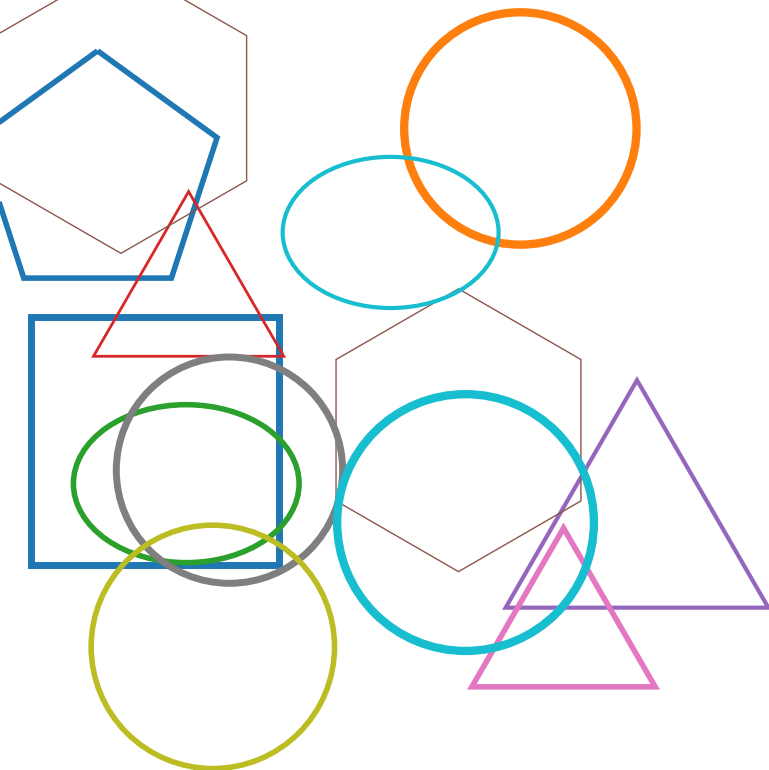[{"shape": "square", "thickness": 2.5, "radius": 0.81, "center": [0.202, 0.427]}, {"shape": "pentagon", "thickness": 2, "radius": 0.82, "center": [0.127, 0.771]}, {"shape": "circle", "thickness": 3, "radius": 0.75, "center": [0.676, 0.833]}, {"shape": "oval", "thickness": 2, "radius": 0.73, "center": [0.242, 0.372]}, {"shape": "triangle", "thickness": 1, "radius": 0.71, "center": [0.245, 0.609]}, {"shape": "triangle", "thickness": 1.5, "radius": 0.98, "center": [0.827, 0.309]}, {"shape": "hexagon", "thickness": 0.5, "radius": 0.94, "center": [0.157, 0.859]}, {"shape": "hexagon", "thickness": 0.5, "radius": 0.92, "center": [0.595, 0.441]}, {"shape": "triangle", "thickness": 2, "radius": 0.69, "center": [0.732, 0.177]}, {"shape": "circle", "thickness": 2.5, "radius": 0.73, "center": [0.298, 0.389]}, {"shape": "circle", "thickness": 2, "radius": 0.79, "center": [0.276, 0.16]}, {"shape": "circle", "thickness": 3, "radius": 0.83, "center": [0.605, 0.321]}, {"shape": "oval", "thickness": 1.5, "radius": 0.7, "center": [0.507, 0.698]}]